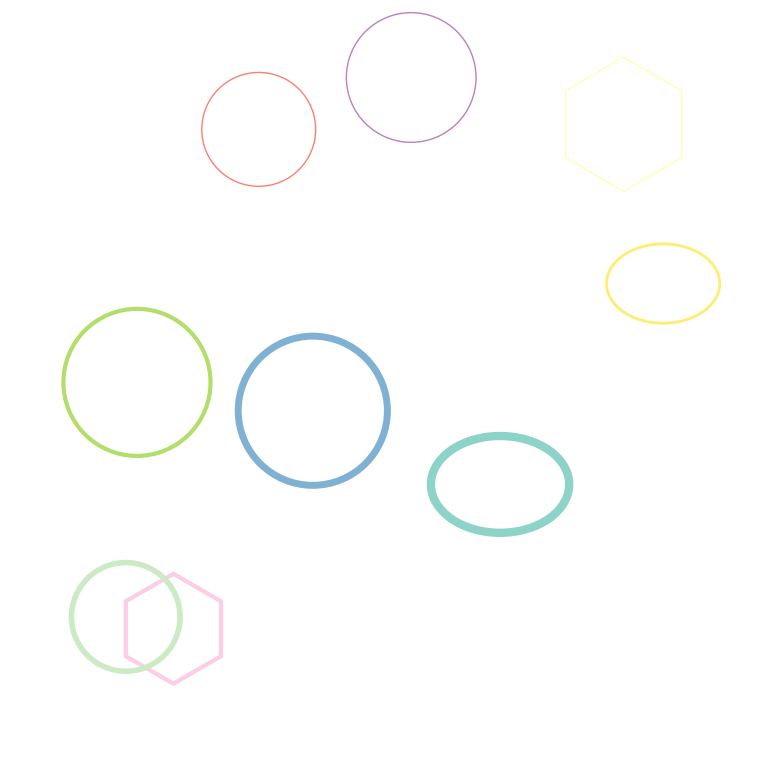[{"shape": "oval", "thickness": 3, "radius": 0.45, "center": [0.649, 0.371]}, {"shape": "hexagon", "thickness": 0.5, "radius": 0.44, "center": [0.81, 0.839]}, {"shape": "circle", "thickness": 0.5, "radius": 0.37, "center": [0.336, 0.832]}, {"shape": "circle", "thickness": 2.5, "radius": 0.48, "center": [0.406, 0.467]}, {"shape": "circle", "thickness": 1.5, "radius": 0.48, "center": [0.178, 0.503]}, {"shape": "hexagon", "thickness": 1.5, "radius": 0.36, "center": [0.225, 0.183]}, {"shape": "circle", "thickness": 0.5, "radius": 0.42, "center": [0.534, 0.899]}, {"shape": "circle", "thickness": 2, "radius": 0.35, "center": [0.163, 0.199]}, {"shape": "oval", "thickness": 1, "radius": 0.37, "center": [0.861, 0.632]}]